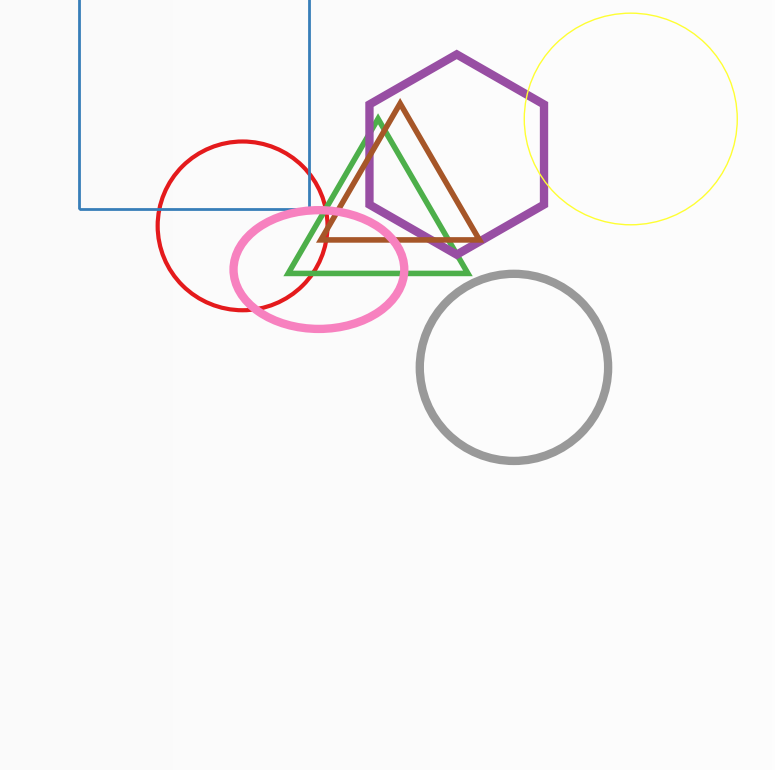[{"shape": "circle", "thickness": 1.5, "radius": 0.55, "center": [0.313, 0.707]}, {"shape": "square", "thickness": 1, "radius": 0.74, "center": [0.251, 0.877]}, {"shape": "triangle", "thickness": 2, "radius": 0.67, "center": [0.488, 0.712]}, {"shape": "hexagon", "thickness": 3, "radius": 0.65, "center": [0.589, 0.799]}, {"shape": "circle", "thickness": 0.5, "radius": 0.69, "center": [0.814, 0.845]}, {"shape": "triangle", "thickness": 2, "radius": 0.59, "center": [0.516, 0.747]}, {"shape": "oval", "thickness": 3, "radius": 0.55, "center": [0.411, 0.65]}, {"shape": "circle", "thickness": 3, "radius": 0.61, "center": [0.663, 0.523]}]